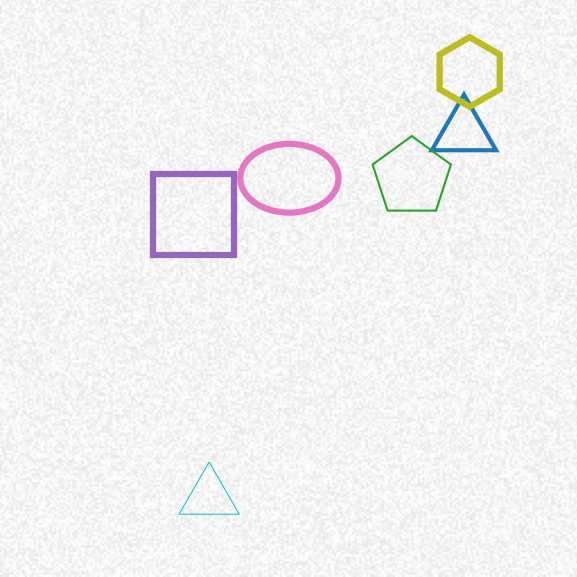[{"shape": "triangle", "thickness": 2, "radius": 0.32, "center": [0.803, 0.771]}, {"shape": "pentagon", "thickness": 1, "radius": 0.36, "center": [0.713, 0.692]}, {"shape": "square", "thickness": 3, "radius": 0.35, "center": [0.335, 0.628]}, {"shape": "oval", "thickness": 3, "radius": 0.43, "center": [0.501, 0.69]}, {"shape": "hexagon", "thickness": 3, "radius": 0.3, "center": [0.813, 0.875]}, {"shape": "triangle", "thickness": 0.5, "radius": 0.3, "center": [0.362, 0.139]}]